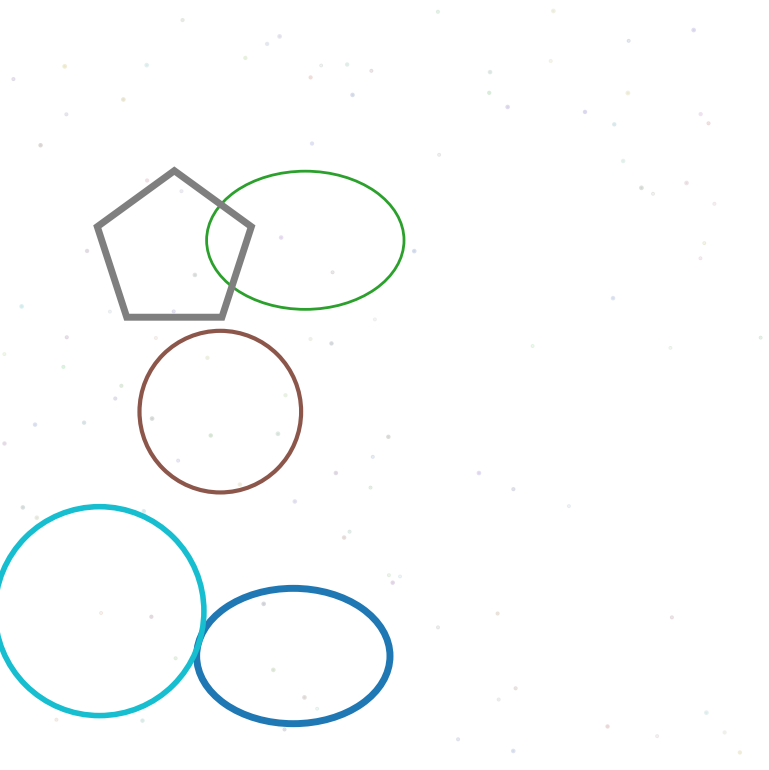[{"shape": "oval", "thickness": 2.5, "radius": 0.63, "center": [0.381, 0.148]}, {"shape": "oval", "thickness": 1, "radius": 0.64, "center": [0.396, 0.688]}, {"shape": "circle", "thickness": 1.5, "radius": 0.52, "center": [0.286, 0.465]}, {"shape": "pentagon", "thickness": 2.5, "radius": 0.53, "center": [0.226, 0.673]}, {"shape": "circle", "thickness": 2, "radius": 0.68, "center": [0.129, 0.206]}]